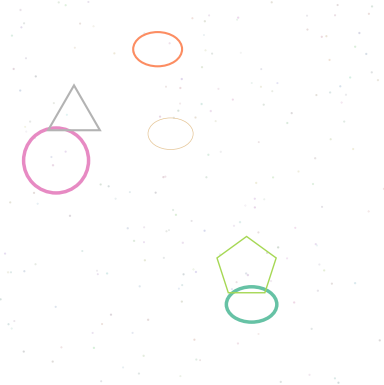[{"shape": "oval", "thickness": 2.5, "radius": 0.33, "center": [0.653, 0.209]}, {"shape": "oval", "thickness": 1.5, "radius": 0.32, "center": [0.409, 0.872]}, {"shape": "circle", "thickness": 2.5, "radius": 0.42, "center": [0.146, 0.583]}, {"shape": "pentagon", "thickness": 1, "radius": 0.4, "center": [0.64, 0.305]}, {"shape": "oval", "thickness": 0.5, "radius": 0.29, "center": [0.443, 0.653]}, {"shape": "triangle", "thickness": 1.5, "radius": 0.39, "center": [0.192, 0.701]}]